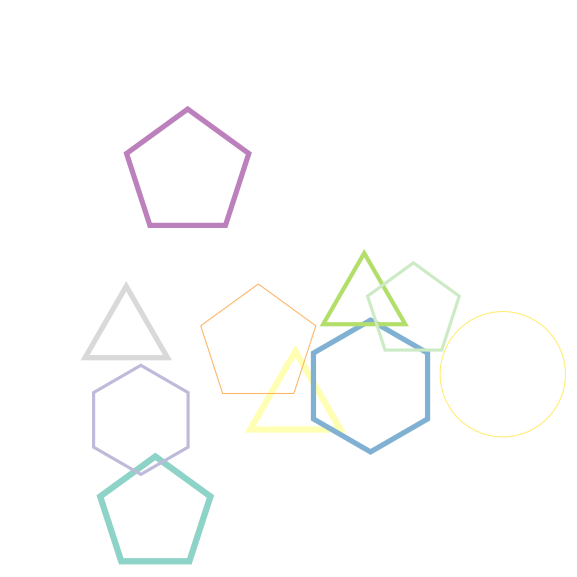[{"shape": "pentagon", "thickness": 3, "radius": 0.5, "center": [0.269, 0.108]}, {"shape": "triangle", "thickness": 3, "radius": 0.45, "center": [0.511, 0.301]}, {"shape": "hexagon", "thickness": 1.5, "radius": 0.47, "center": [0.244, 0.272]}, {"shape": "hexagon", "thickness": 2.5, "radius": 0.57, "center": [0.642, 0.331]}, {"shape": "pentagon", "thickness": 0.5, "radius": 0.52, "center": [0.447, 0.403]}, {"shape": "triangle", "thickness": 2, "radius": 0.41, "center": [0.631, 0.479]}, {"shape": "triangle", "thickness": 2.5, "radius": 0.41, "center": [0.219, 0.421]}, {"shape": "pentagon", "thickness": 2.5, "radius": 0.56, "center": [0.325, 0.699]}, {"shape": "pentagon", "thickness": 1.5, "radius": 0.42, "center": [0.716, 0.461]}, {"shape": "circle", "thickness": 0.5, "radius": 0.54, "center": [0.871, 0.351]}]